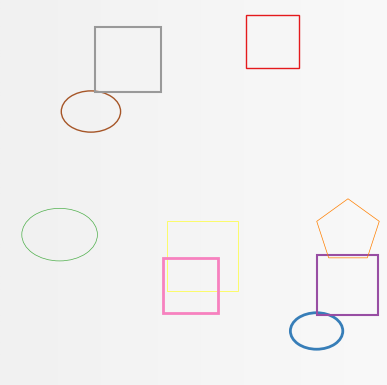[{"shape": "square", "thickness": 1, "radius": 0.34, "center": [0.703, 0.892]}, {"shape": "oval", "thickness": 2, "radius": 0.34, "center": [0.817, 0.14]}, {"shape": "oval", "thickness": 0.5, "radius": 0.49, "center": [0.154, 0.391]}, {"shape": "square", "thickness": 1.5, "radius": 0.39, "center": [0.897, 0.26]}, {"shape": "pentagon", "thickness": 0.5, "radius": 0.42, "center": [0.898, 0.399]}, {"shape": "square", "thickness": 0.5, "radius": 0.46, "center": [0.522, 0.335]}, {"shape": "oval", "thickness": 1, "radius": 0.38, "center": [0.235, 0.71]}, {"shape": "square", "thickness": 2, "radius": 0.35, "center": [0.492, 0.258]}, {"shape": "square", "thickness": 1.5, "radius": 0.42, "center": [0.331, 0.846]}]